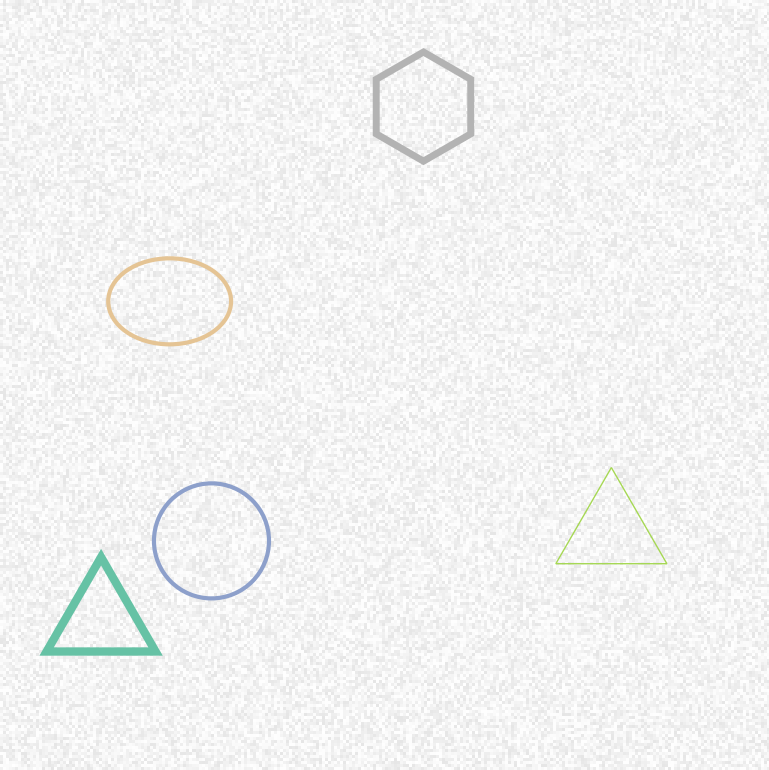[{"shape": "triangle", "thickness": 3, "radius": 0.41, "center": [0.131, 0.195]}, {"shape": "circle", "thickness": 1.5, "radius": 0.37, "center": [0.275, 0.298]}, {"shape": "triangle", "thickness": 0.5, "radius": 0.42, "center": [0.794, 0.31]}, {"shape": "oval", "thickness": 1.5, "radius": 0.4, "center": [0.22, 0.609]}, {"shape": "hexagon", "thickness": 2.5, "radius": 0.35, "center": [0.55, 0.862]}]